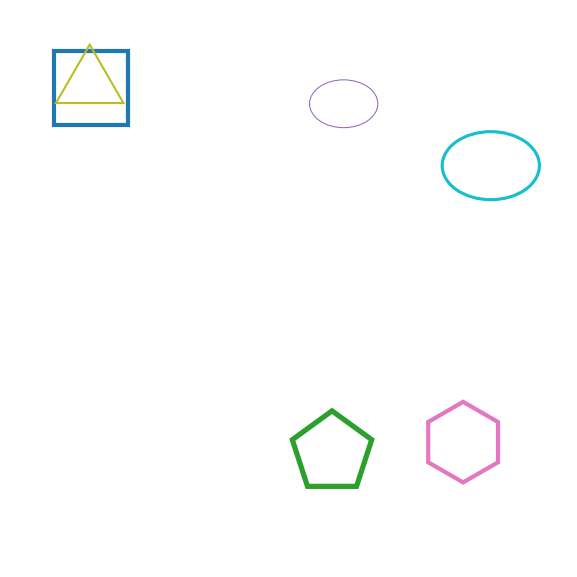[{"shape": "square", "thickness": 2, "radius": 0.32, "center": [0.158, 0.846]}, {"shape": "pentagon", "thickness": 2.5, "radius": 0.36, "center": [0.575, 0.215]}, {"shape": "oval", "thickness": 0.5, "radius": 0.3, "center": [0.595, 0.819]}, {"shape": "hexagon", "thickness": 2, "radius": 0.35, "center": [0.802, 0.234]}, {"shape": "triangle", "thickness": 1, "radius": 0.34, "center": [0.155, 0.854]}, {"shape": "oval", "thickness": 1.5, "radius": 0.42, "center": [0.85, 0.712]}]